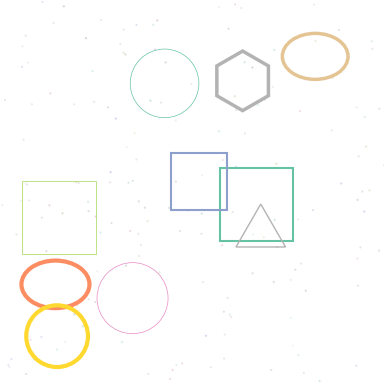[{"shape": "circle", "thickness": 0.5, "radius": 0.45, "center": [0.427, 0.783]}, {"shape": "square", "thickness": 1.5, "radius": 0.47, "center": [0.666, 0.469]}, {"shape": "oval", "thickness": 3, "radius": 0.44, "center": [0.144, 0.261]}, {"shape": "square", "thickness": 1.5, "radius": 0.37, "center": [0.517, 0.529]}, {"shape": "circle", "thickness": 0.5, "radius": 0.46, "center": [0.344, 0.226]}, {"shape": "square", "thickness": 0.5, "radius": 0.48, "center": [0.154, 0.435]}, {"shape": "circle", "thickness": 3, "radius": 0.4, "center": [0.148, 0.127]}, {"shape": "oval", "thickness": 2.5, "radius": 0.43, "center": [0.819, 0.854]}, {"shape": "hexagon", "thickness": 2.5, "radius": 0.39, "center": [0.63, 0.79]}, {"shape": "triangle", "thickness": 1, "radius": 0.37, "center": [0.677, 0.396]}]